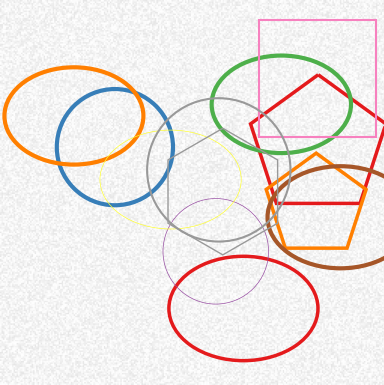[{"shape": "pentagon", "thickness": 2.5, "radius": 0.92, "center": [0.827, 0.621]}, {"shape": "oval", "thickness": 2.5, "radius": 0.97, "center": [0.632, 0.199]}, {"shape": "circle", "thickness": 3, "radius": 0.75, "center": [0.298, 0.618]}, {"shape": "oval", "thickness": 3, "radius": 0.9, "center": [0.731, 0.729]}, {"shape": "circle", "thickness": 0.5, "radius": 0.69, "center": [0.56, 0.347]}, {"shape": "pentagon", "thickness": 2.5, "radius": 0.68, "center": [0.821, 0.466]}, {"shape": "oval", "thickness": 3, "radius": 0.9, "center": [0.192, 0.699]}, {"shape": "oval", "thickness": 0.5, "radius": 0.92, "center": [0.443, 0.534]}, {"shape": "oval", "thickness": 3, "radius": 0.95, "center": [0.884, 0.436]}, {"shape": "square", "thickness": 1.5, "radius": 0.76, "center": [0.824, 0.795]}, {"shape": "hexagon", "thickness": 1, "radius": 0.82, "center": [0.579, 0.502]}, {"shape": "circle", "thickness": 1.5, "radius": 0.93, "center": [0.568, 0.559]}]